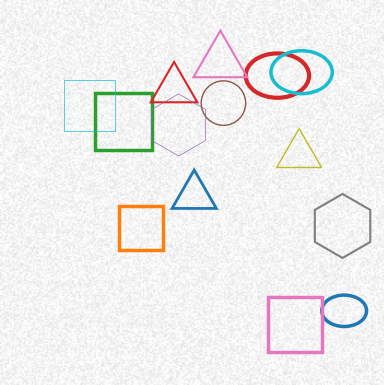[{"shape": "oval", "thickness": 2.5, "radius": 0.29, "center": [0.894, 0.193]}, {"shape": "triangle", "thickness": 2, "radius": 0.33, "center": [0.504, 0.492]}, {"shape": "square", "thickness": 2.5, "radius": 0.29, "center": [0.367, 0.408]}, {"shape": "square", "thickness": 2.5, "radius": 0.37, "center": [0.32, 0.685]}, {"shape": "triangle", "thickness": 1.5, "radius": 0.35, "center": [0.452, 0.769]}, {"shape": "oval", "thickness": 3, "radius": 0.41, "center": [0.721, 0.804]}, {"shape": "hexagon", "thickness": 0.5, "radius": 0.4, "center": [0.464, 0.675]}, {"shape": "circle", "thickness": 1, "radius": 0.29, "center": [0.58, 0.732]}, {"shape": "triangle", "thickness": 1.5, "radius": 0.4, "center": [0.572, 0.84]}, {"shape": "square", "thickness": 2.5, "radius": 0.35, "center": [0.766, 0.157]}, {"shape": "hexagon", "thickness": 1.5, "radius": 0.42, "center": [0.89, 0.413]}, {"shape": "triangle", "thickness": 1, "radius": 0.34, "center": [0.777, 0.599]}, {"shape": "square", "thickness": 0.5, "radius": 0.33, "center": [0.232, 0.727]}, {"shape": "oval", "thickness": 2.5, "radius": 0.4, "center": [0.783, 0.812]}]